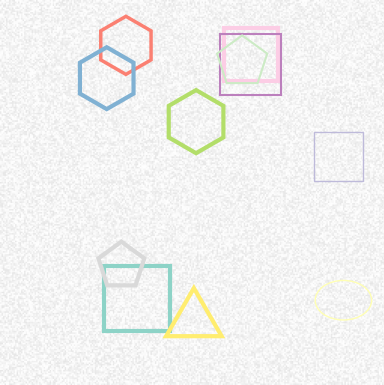[{"shape": "square", "thickness": 3, "radius": 0.43, "center": [0.355, 0.224]}, {"shape": "oval", "thickness": 1, "radius": 0.37, "center": [0.892, 0.22]}, {"shape": "square", "thickness": 1, "radius": 0.32, "center": [0.88, 0.593]}, {"shape": "hexagon", "thickness": 2.5, "radius": 0.38, "center": [0.327, 0.882]}, {"shape": "hexagon", "thickness": 3, "radius": 0.4, "center": [0.277, 0.797]}, {"shape": "hexagon", "thickness": 3, "radius": 0.41, "center": [0.509, 0.684]}, {"shape": "square", "thickness": 3, "radius": 0.35, "center": [0.652, 0.858]}, {"shape": "pentagon", "thickness": 3, "radius": 0.31, "center": [0.315, 0.31]}, {"shape": "square", "thickness": 1.5, "radius": 0.4, "center": [0.65, 0.833]}, {"shape": "pentagon", "thickness": 1.5, "radius": 0.34, "center": [0.629, 0.84]}, {"shape": "triangle", "thickness": 3, "radius": 0.42, "center": [0.504, 0.168]}]